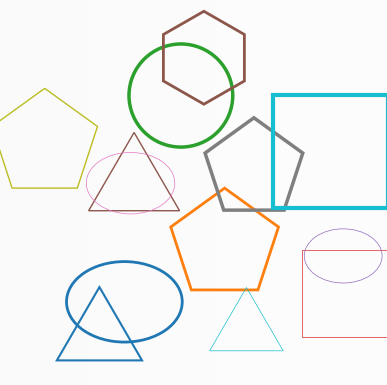[{"shape": "triangle", "thickness": 1.5, "radius": 0.63, "center": [0.257, 0.127]}, {"shape": "oval", "thickness": 2, "radius": 0.75, "center": [0.321, 0.216]}, {"shape": "pentagon", "thickness": 2, "radius": 0.73, "center": [0.58, 0.365]}, {"shape": "circle", "thickness": 2.5, "radius": 0.67, "center": [0.467, 0.752]}, {"shape": "square", "thickness": 0.5, "radius": 0.56, "center": [0.893, 0.238]}, {"shape": "oval", "thickness": 0.5, "radius": 0.5, "center": [0.886, 0.335]}, {"shape": "triangle", "thickness": 1, "radius": 0.68, "center": [0.346, 0.52]}, {"shape": "hexagon", "thickness": 2, "radius": 0.6, "center": [0.526, 0.85]}, {"shape": "oval", "thickness": 0.5, "radius": 0.57, "center": [0.337, 0.524]}, {"shape": "pentagon", "thickness": 2.5, "radius": 0.66, "center": [0.655, 0.561]}, {"shape": "pentagon", "thickness": 1, "radius": 0.72, "center": [0.115, 0.627]}, {"shape": "square", "thickness": 3, "radius": 0.74, "center": [0.853, 0.606]}, {"shape": "triangle", "thickness": 0.5, "radius": 0.55, "center": [0.636, 0.144]}]